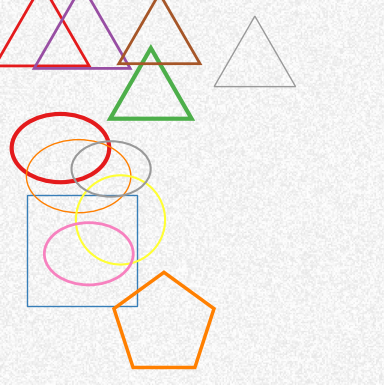[{"shape": "oval", "thickness": 3, "radius": 0.63, "center": [0.157, 0.615]}, {"shape": "triangle", "thickness": 2, "radius": 0.71, "center": [0.109, 0.9]}, {"shape": "square", "thickness": 1, "radius": 0.72, "center": [0.213, 0.35]}, {"shape": "triangle", "thickness": 3, "radius": 0.61, "center": [0.392, 0.753]}, {"shape": "triangle", "thickness": 2, "radius": 0.72, "center": [0.213, 0.894]}, {"shape": "oval", "thickness": 1, "radius": 0.68, "center": [0.204, 0.542]}, {"shape": "pentagon", "thickness": 2.5, "radius": 0.68, "center": [0.426, 0.156]}, {"shape": "circle", "thickness": 1.5, "radius": 0.58, "center": [0.313, 0.429]}, {"shape": "triangle", "thickness": 2, "radius": 0.61, "center": [0.414, 0.895]}, {"shape": "oval", "thickness": 2, "radius": 0.58, "center": [0.231, 0.341]}, {"shape": "oval", "thickness": 1.5, "radius": 0.51, "center": [0.289, 0.561]}, {"shape": "triangle", "thickness": 1, "radius": 0.61, "center": [0.662, 0.836]}]